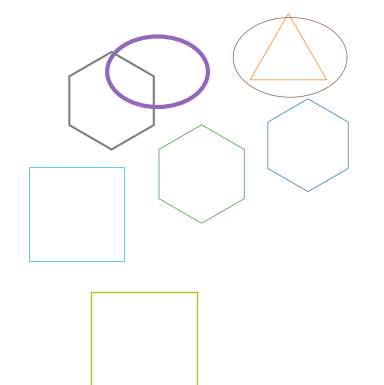[{"shape": "hexagon", "thickness": 0.5, "radius": 0.6, "center": [0.8, 0.623]}, {"shape": "triangle", "thickness": 0.5, "radius": 0.57, "center": [0.749, 0.85]}, {"shape": "hexagon", "thickness": 0.5, "radius": 0.64, "center": [0.524, 0.548]}, {"shape": "oval", "thickness": 3, "radius": 0.65, "center": [0.409, 0.814]}, {"shape": "oval", "thickness": 0.5, "radius": 0.74, "center": [0.754, 0.851]}, {"shape": "hexagon", "thickness": 1.5, "radius": 0.63, "center": [0.29, 0.738]}, {"shape": "square", "thickness": 1, "radius": 0.68, "center": [0.374, 0.104]}, {"shape": "square", "thickness": 0.5, "radius": 0.61, "center": [0.199, 0.444]}]